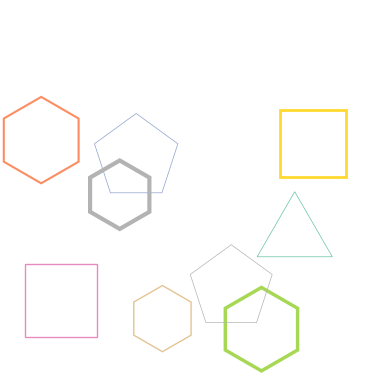[{"shape": "triangle", "thickness": 0.5, "radius": 0.56, "center": [0.766, 0.389]}, {"shape": "hexagon", "thickness": 1.5, "radius": 0.56, "center": [0.107, 0.636]}, {"shape": "pentagon", "thickness": 0.5, "radius": 0.57, "center": [0.354, 0.591]}, {"shape": "square", "thickness": 1, "radius": 0.47, "center": [0.158, 0.22]}, {"shape": "hexagon", "thickness": 2.5, "radius": 0.54, "center": [0.679, 0.145]}, {"shape": "square", "thickness": 2, "radius": 0.43, "center": [0.813, 0.627]}, {"shape": "hexagon", "thickness": 1, "radius": 0.43, "center": [0.422, 0.172]}, {"shape": "hexagon", "thickness": 3, "radius": 0.44, "center": [0.311, 0.494]}, {"shape": "pentagon", "thickness": 0.5, "radius": 0.56, "center": [0.601, 0.253]}]